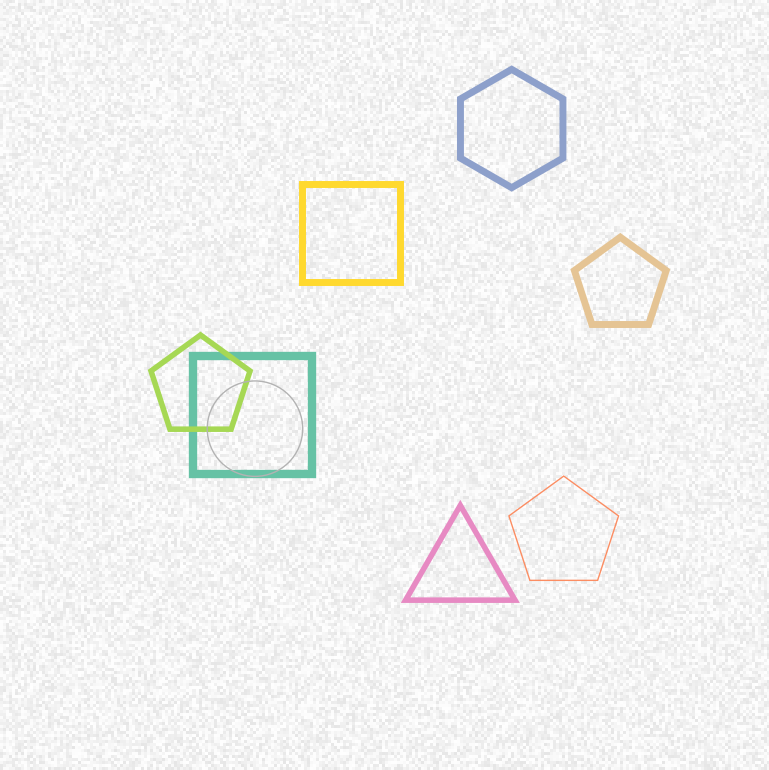[{"shape": "square", "thickness": 3, "radius": 0.39, "center": [0.328, 0.461]}, {"shape": "pentagon", "thickness": 0.5, "radius": 0.37, "center": [0.732, 0.307]}, {"shape": "hexagon", "thickness": 2.5, "radius": 0.38, "center": [0.665, 0.833]}, {"shape": "triangle", "thickness": 2, "radius": 0.41, "center": [0.598, 0.262]}, {"shape": "pentagon", "thickness": 2, "radius": 0.34, "center": [0.26, 0.497]}, {"shape": "square", "thickness": 2.5, "radius": 0.32, "center": [0.456, 0.698]}, {"shape": "pentagon", "thickness": 2.5, "radius": 0.31, "center": [0.806, 0.629]}, {"shape": "circle", "thickness": 0.5, "radius": 0.31, "center": [0.331, 0.443]}]